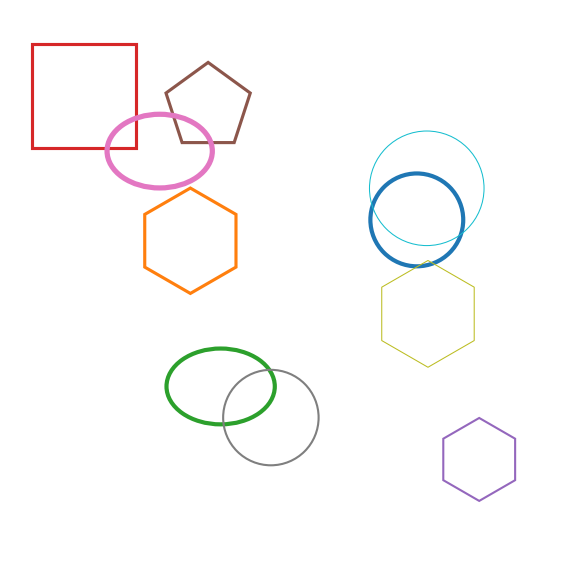[{"shape": "circle", "thickness": 2, "radius": 0.4, "center": [0.722, 0.618]}, {"shape": "hexagon", "thickness": 1.5, "radius": 0.46, "center": [0.33, 0.582]}, {"shape": "oval", "thickness": 2, "radius": 0.47, "center": [0.382, 0.33]}, {"shape": "square", "thickness": 1.5, "radius": 0.45, "center": [0.145, 0.833]}, {"shape": "hexagon", "thickness": 1, "radius": 0.36, "center": [0.83, 0.204]}, {"shape": "pentagon", "thickness": 1.5, "radius": 0.38, "center": [0.36, 0.814]}, {"shape": "oval", "thickness": 2.5, "radius": 0.46, "center": [0.277, 0.737]}, {"shape": "circle", "thickness": 1, "radius": 0.41, "center": [0.469, 0.276]}, {"shape": "hexagon", "thickness": 0.5, "radius": 0.46, "center": [0.741, 0.456]}, {"shape": "circle", "thickness": 0.5, "radius": 0.5, "center": [0.739, 0.673]}]